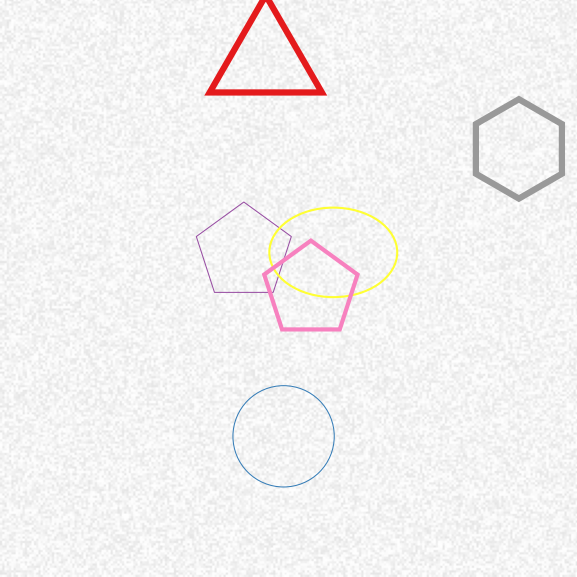[{"shape": "triangle", "thickness": 3, "radius": 0.56, "center": [0.46, 0.895]}, {"shape": "circle", "thickness": 0.5, "radius": 0.44, "center": [0.491, 0.244]}, {"shape": "pentagon", "thickness": 0.5, "radius": 0.43, "center": [0.422, 0.563]}, {"shape": "oval", "thickness": 1, "radius": 0.55, "center": [0.577, 0.562]}, {"shape": "pentagon", "thickness": 2, "radius": 0.42, "center": [0.538, 0.497]}, {"shape": "hexagon", "thickness": 3, "radius": 0.43, "center": [0.899, 0.741]}]